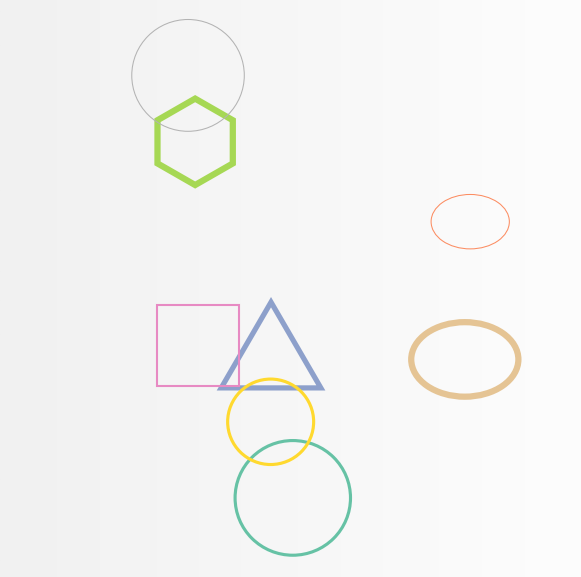[{"shape": "circle", "thickness": 1.5, "radius": 0.5, "center": [0.504, 0.137]}, {"shape": "oval", "thickness": 0.5, "radius": 0.34, "center": [0.809, 0.615]}, {"shape": "triangle", "thickness": 2.5, "radius": 0.49, "center": [0.466, 0.377]}, {"shape": "square", "thickness": 1, "radius": 0.35, "center": [0.341, 0.401]}, {"shape": "hexagon", "thickness": 3, "radius": 0.37, "center": [0.336, 0.754]}, {"shape": "circle", "thickness": 1.5, "radius": 0.37, "center": [0.466, 0.269]}, {"shape": "oval", "thickness": 3, "radius": 0.46, "center": [0.8, 0.377]}, {"shape": "circle", "thickness": 0.5, "radius": 0.48, "center": [0.323, 0.869]}]